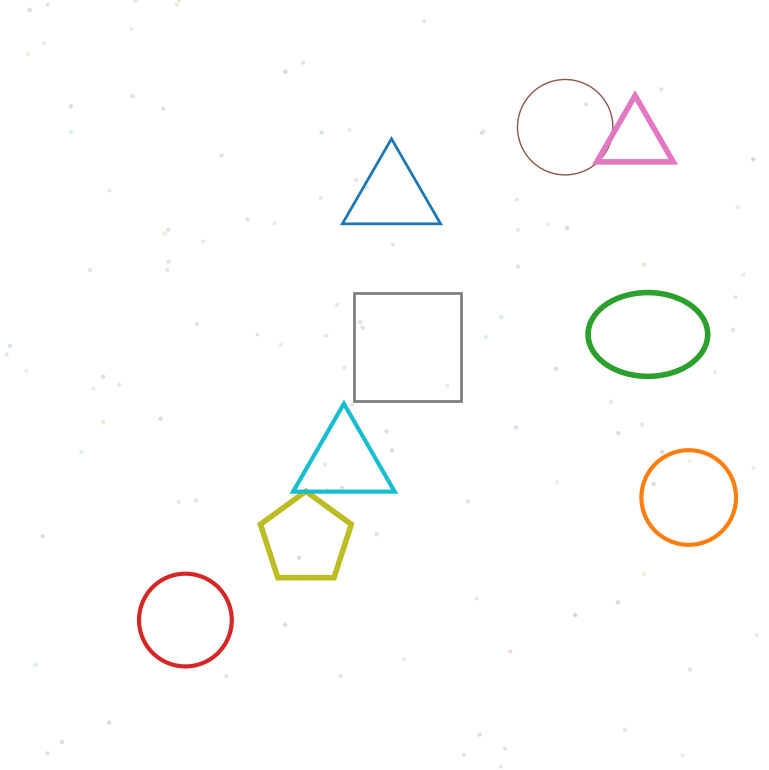[{"shape": "triangle", "thickness": 1, "radius": 0.37, "center": [0.508, 0.746]}, {"shape": "circle", "thickness": 1.5, "radius": 0.31, "center": [0.894, 0.354]}, {"shape": "oval", "thickness": 2, "radius": 0.39, "center": [0.841, 0.566]}, {"shape": "circle", "thickness": 1.5, "radius": 0.3, "center": [0.241, 0.195]}, {"shape": "circle", "thickness": 0.5, "radius": 0.31, "center": [0.734, 0.835]}, {"shape": "triangle", "thickness": 2, "radius": 0.29, "center": [0.825, 0.818]}, {"shape": "square", "thickness": 1, "radius": 0.35, "center": [0.529, 0.549]}, {"shape": "pentagon", "thickness": 2, "radius": 0.31, "center": [0.397, 0.3]}, {"shape": "triangle", "thickness": 1.5, "radius": 0.38, "center": [0.447, 0.4]}]